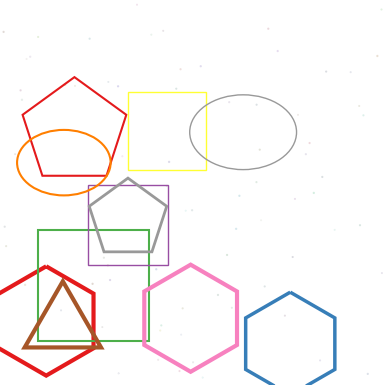[{"shape": "hexagon", "thickness": 3, "radius": 0.71, "center": [0.12, 0.166]}, {"shape": "pentagon", "thickness": 1.5, "radius": 0.71, "center": [0.193, 0.658]}, {"shape": "hexagon", "thickness": 2.5, "radius": 0.67, "center": [0.754, 0.107]}, {"shape": "square", "thickness": 1.5, "radius": 0.72, "center": [0.244, 0.259]}, {"shape": "square", "thickness": 1, "radius": 0.52, "center": [0.332, 0.416]}, {"shape": "oval", "thickness": 1.5, "radius": 0.61, "center": [0.166, 0.578]}, {"shape": "square", "thickness": 1, "radius": 0.51, "center": [0.433, 0.659]}, {"shape": "triangle", "thickness": 3, "radius": 0.57, "center": [0.163, 0.155]}, {"shape": "hexagon", "thickness": 3, "radius": 0.7, "center": [0.495, 0.173]}, {"shape": "oval", "thickness": 1, "radius": 0.69, "center": [0.631, 0.657]}, {"shape": "pentagon", "thickness": 2, "radius": 0.53, "center": [0.332, 0.432]}]